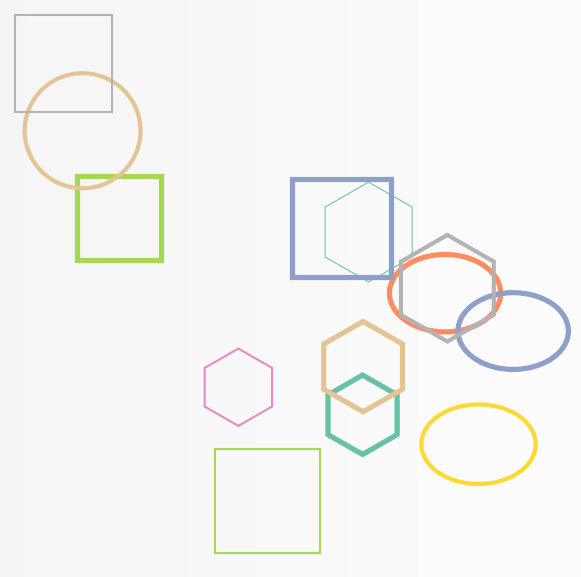[{"shape": "hexagon", "thickness": 2.5, "radius": 0.34, "center": [0.624, 0.281]}, {"shape": "hexagon", "thickness": 0.5, "radius": 0.43, "center": [0.634, 0.597]}, {"shape": "oval", "thickness": 2.5, "radius": 0.48, "center": [0.766, 0.491]}, {"shape": "square", "thickness": 2.5, "radius": 0.43, "center": [0.587, 0.604]}, {"shape": "oval", "thickness": 2.5, "radius": 0.47, "center": [0.883, 0.426]}, {"shape": "hexagon", "thickness": 1, "radius": 0.33, "center": [0.41, 0.329]}, {"shape": "square", "thickness": 1, "radius": 0.45, "center": [0.46, 0.131]}, {"shape": "square", "thickness": 2.5, "radius": 0.36, "center": [0.205, 0.621]}, {"shape": "oval", "thickness": 2, "radius": 0.49, "center": [0.823, 0.23]}, {"shape": "circle", "thickness": 2, "radius": 0.5, "center": [0.142, 0.773]}, {"shape": "hexagon", "thickness": 2.5, "radius": 0.39, "center": [0.625, 0.364]}, {"shape": "square", "thickness": 1, "radius": 0.42, "center": [0.11, 0.889]}, {"shape": "hexagon", "thickness": 2, "radius": 0.46, "center": [0.77, 0.5]}]